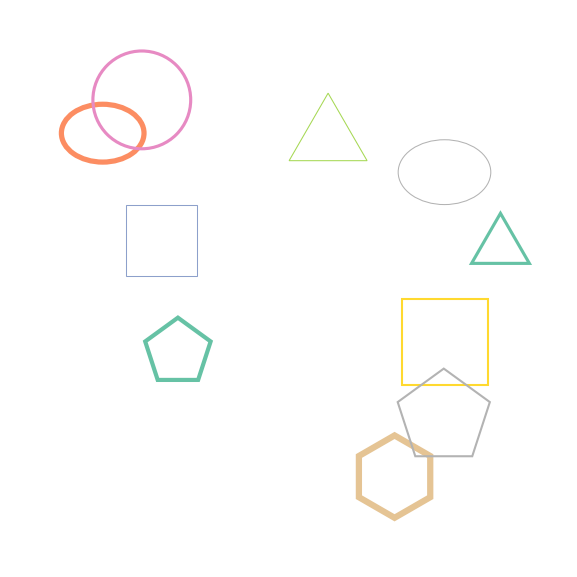[{"shape": "pentagon", "thickness": 2, "radius": 0.3, "center": [0.308, 0.389]}, {"shape": "triangle", "thickness": 1.5, "radius": 0.29, "center": [0.867, 0.572]}, {"shape": "oval", "thickness": 2.5, "radius": 0.36, "center": [0.178, 0.769]}, {"shape": "square", "thickness": 0.5, "radius": 0.31, "center": [0.279, 0.583]}, {"shape": "circle", "thickness": 1.5, "radius": 0.42, "center": [0.246, 0.826]}, {"shape": "triangle", "thickness": 0.5, "radius": 0.39, "center": [0.568, 0.76]}, {"shape": "square", "thickness": 1, "radius": 0.37, "center": [0.771, 0.407]}, {"shape": "hexagon", "thickness": 3, "radius": 0.36, "center": [0.683, 0.174]}, {"shape": "pentagon", "thickness": 1, "radius": 0.42, "center": [0.768, 0.277]}, {"shape": "oval", "thickness": 0.5, "radius": 0.4, "center": [0.77, 0.701]}]